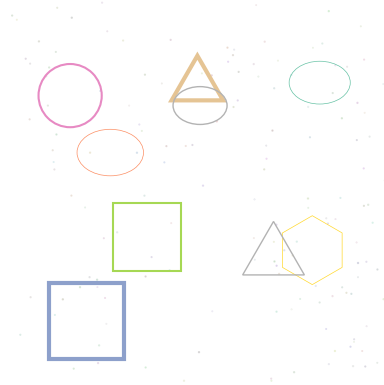[{"shape": "oval", "thickness": 0.5, "radius": 0.4, "center": [0.83, 0.785]}, {"shape": "oval", "thickness": 0.5, "radius": 0.43, "center": [0.286, 0.604]}, {"shape": "square", "thickness": 3, "radius": 0.49, "center": [0.224, 0.166]}, {"shape": "circle", "thickness": 1.5, "radius": 0.41, "center": [0.182, 0.752]}, {"shape": "square", "thickness": 1.5, "radius": 0.44, "center": [0.382, 0.384]}, {"shape": "hexagon", "thickness": 0.5, "radius": 0.45, "center": [0.811, 0.35]}, {"shape": "triangle", "thickness": 3, "radius": 0.39, "center": [0.513, 0.778]}, {"shape": "oval", "thickness": 1, "radius": 0.35, "center": [0.52, 0.726]}, {"shape": "triangle", "thickness": 1, "radius": 0.46, "center": [0.71, 0.332]}]